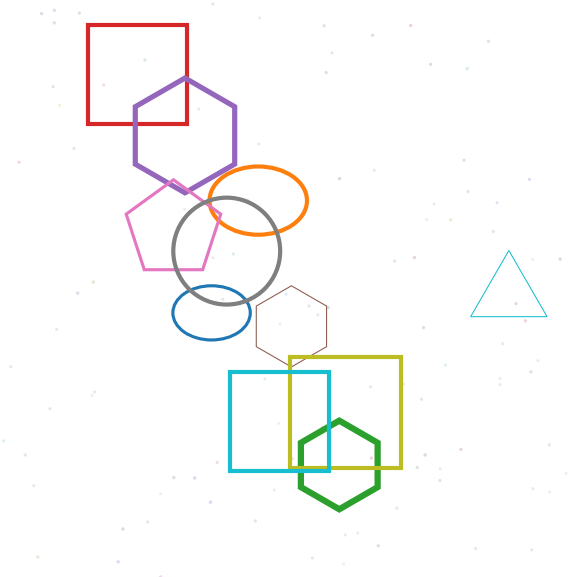[{"shape": "oval", "thickness": 1.5, "radius": 0.34, "center": [0.366, 0.457]}, {"shape": "oval", "thickness": 2, "radius": 0.42, "center": [0.447, 0.652]}, {"shape": "hexagon", "thickness": 3, "radius": 0.38, "center": [0.587, 0.194]}, {"shape": "square", "thickness": 2, "radius": 0.43, "center": [0.238, 0.87]}, {"shape": "hexagon", "thickness": 2.5, "radius": 0.5, "center": [0.32, 0.765]}, {"shape": "hexagon", "thickness": 0.5, "radius": 0.35, "center": [0.505, 0.434]}, {"shape": "pentagon", "thickness": 1.5, "radius": 0.43, "center": [0.3, 0.602]}, {"shape": "circle", "thickness": 2, "radius": 0.46, "center": [0.393, 0.564]}, {"shape": "square", "thickness": 2, "radius": 0.48, "center": [0.599, 0.285]}, {"shape": "triangle", "thickness": 0.5, "radius": 0.38, "center": [0.881, 0.489]}, {"shape": "square", "thickness": 2, "radius": 0.43, "center": [0.485, 0.269]}]